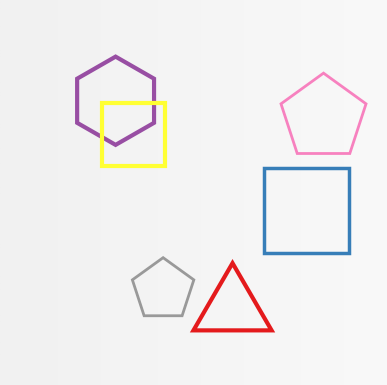[{"shape": "triangle", "thickness": 3, "radius": 0.58, "center": [0.6, 0.2]}, {"shape": "square", "thickness": 2.5, "radius": 0.55, "center": [0.791, 0.453]}, {"shape": "hexagon", "thickness": 3, "radius": 0.57, "center": [0.298, 0.738]}, {"shape": "square", "thickness": 3, "radius": 0.41, "center": [0.344, 0.65]}, {"shape": "pentagon", "thickness": 2, "radius": 0.58, "center": [0.835, 0.695]}, {"shape": "pentagon", "thickness": 2, "radius": 0.42, "center": [0.421, 0.247]}]